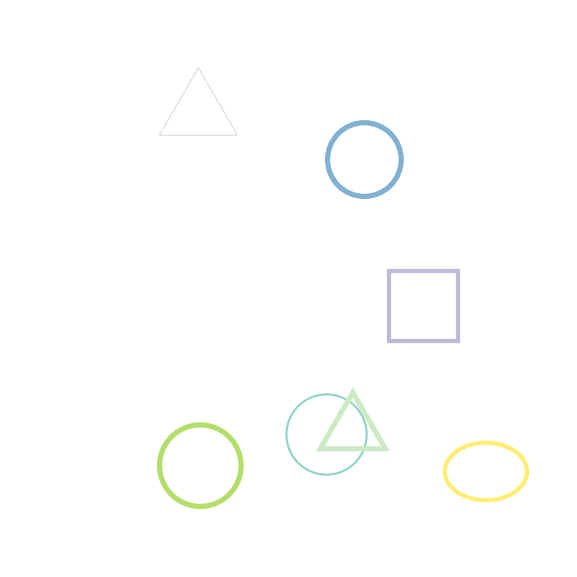[{"shape": "circle", "thickness": 1, "radius": 0.35, "center": [0.565, 0.247]}, {"shape": "square", "thickness": 2, "radius": 0.3, "center": [0.734, 0.469]}, {"shape": "circle", "thickness": 2.5, "radius": 0.32, "center": [0.631, 0.723]}, {"shape": "circle", "thickness": 2.5, "radius": 0.35, "center": [0.347, 0.193]}, {"shape": "triangle", "thickness": 0.5, "radius": 0.39, "center": [0.344, 0.804]}, {"shape": "triangle", "thickness": 2.5, "radius": 0.33, "center": [0.611, 0.255]}, {"shape": "oval", "thickness": 2, "radius": 0.36, "center": [0.841, 0.183]}]